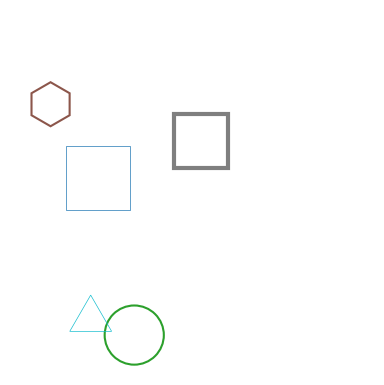[{"shape": "square", "thickness": 0.5, "radius": 0.41, "center": [0.255, 0.538]}, {"shape": "circle", "thickness": 1.5, "radius": 0.38, "center": [0.349, 0.13]}, {"shape": "hexagon", "thickness": 1.5, "radius": 0.29, "center": [0.131, 0.729]}, {"shape": "square", "thickness": 3, "radius": 0.35, "center": [0.522, 0.634]}, {"shape": "triangle", "thickness": 0.5, "radius": 0.31, "center": [0.236, 0.171]}]